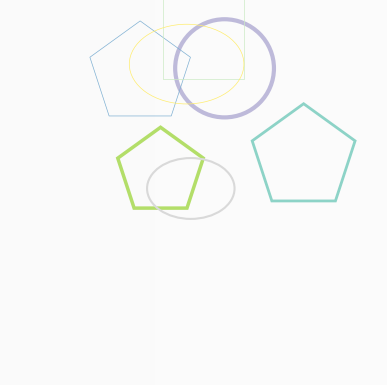[{"shape": "pentagon", "thickness": 2, "radius": 0.7, "center": [0.784, 0.591]}, {"shape": "circle", "thickness": 3, "radius": 0.64, "center": [0.58, 0.823]}, {"shape": "pentagon", "thickness": 0.5, "radius": 0.68, "center": [0.362, 0.809]}, {"shape": "pentagon", "thickness": 2.5, "radius": 0.58, "center": [0.414, 0.553]}, {"shape": "oval", "thickness": 1.5, "radius": 0.56, "center": [0.492, 0.51]}, {"shape": "square", "thickness": 0.5, "radius": 0.52, "center": [0.525, 0.899]}, {"shape": "oval", "thickness": 0.5, "radius": 0.74, "center": [0.482, 0.834]}]